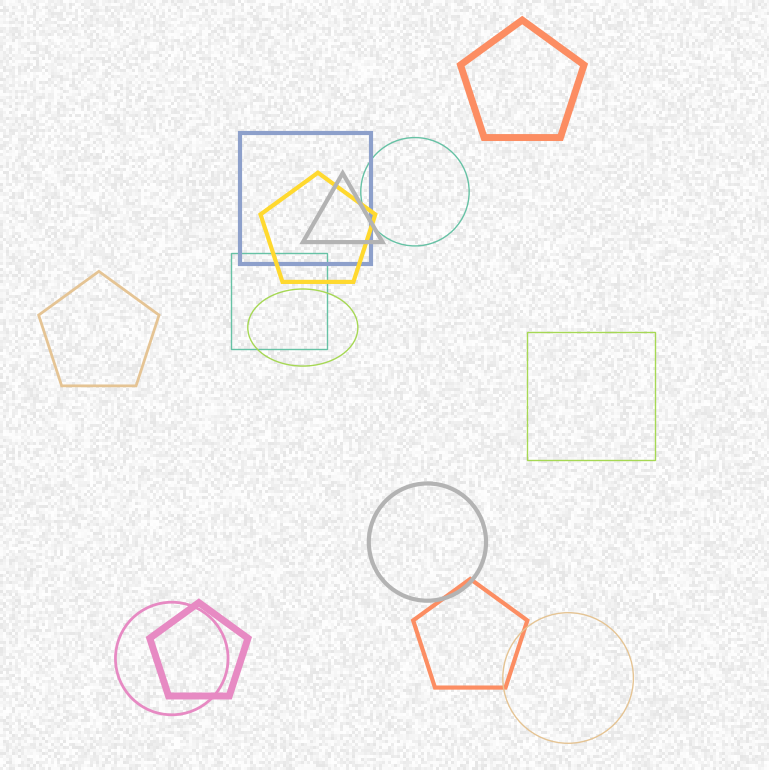[{"shape": "square", "thickness": 0.5, "radius": 0.31, "center": [0.363, 0.61]}, {"shape": "circle", "thickness": 0.5, "radius": 0.35, "center": [0.539, 0.751]}, {"shape": "pentagon", "thickness": 1.5, "radius": 0.39, "center": [0.611, 0.17]}, {"shape": "pentagon", "thickness": 2.5, "radius": 0.42, "center": [0.678, 0.89]}, {"shape": "square", "thickness": 1.5, "radius": 0.43, "center": [0.397, 0.742]}, {"shape": "pentagon", "thickness": 2.5, "radius": 0.34, "center": [0.258, 0.15]}, {"shape": "circle", "thickness": 1, "radius": 0.37, "center": [0.223, 0.145]}, {"shape": "square", "thickness": 0.5, "radius": 0.42, "center": [0.767, 0.485]}, {"shape": "oval", "thickness": 0.5, "radius": 0.36, "center": [0.393, 0.575]}, {"shape": "pentagon", "thickness": 1.5, "radius": 0.39, "center": [0.413, 0.697]}, {"shape": "pentagon", "thickness": 1, "radius": 0.41, "center": [0.128, 0.565]}, {"shape": "circle", "thickness": 0.5, "radius": 0.42, "center": [0.738, 0.119]}, {"shape": "circle", "thickness": 1.5, "radius": 0.38, "center": [0.555, 0.296]}, {"shape": "triangle", "thickness": 1.5, "radius": 0.3, "center": [0.445, 0.715]}]